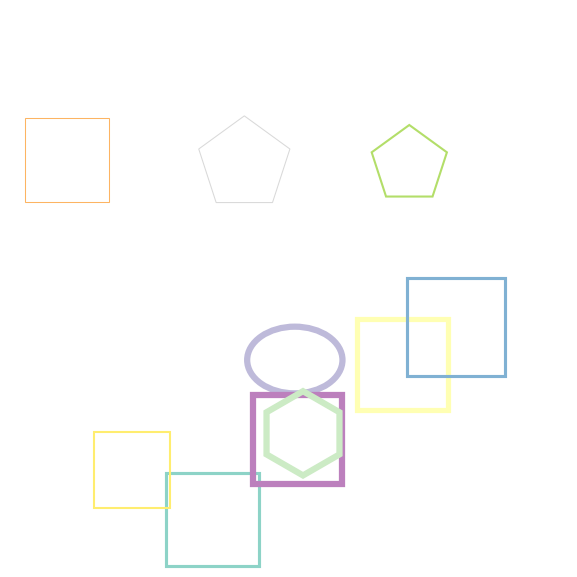[{"shape": "square", "thickness": 1.5, "radius": 0.4, "center": [0.368, 0.1]}, {"shape": "square", "thickness": 2.5, "radius": 0.39, "center": [0.697, 0.368]}, {"shape": "oval", "thickness": 3, "radius": 0.41, "center": [0.511, 0.376]}, {"shape": "square", "thickness": 1.5, "radius": 0.42, "center": [0.789, 0.433]}, {"shape": "square", "thickness": 0.5, "radius": 0.36, "center": [0.116, 0.722]}, {"shape": "pentagon", "thickness": 1, "radius": 0.34, "center": [0.709, 0.714]}, {"shape": "pentagon", "thickness": 0.5, "radius": 0.41, "center": [0.423, 0.715]}, {"shape": "square", "thickness": 3, "radius": 0.38, "center": [0.515, 0.237]}, {"shape": "hexagon", "thickness": 3, "radius": 0.36, "center": [0.525, 0.249]}, {"shape": "square", "thickness": 1, "radius": 0.33, "center": [0.228, 0.186]}]